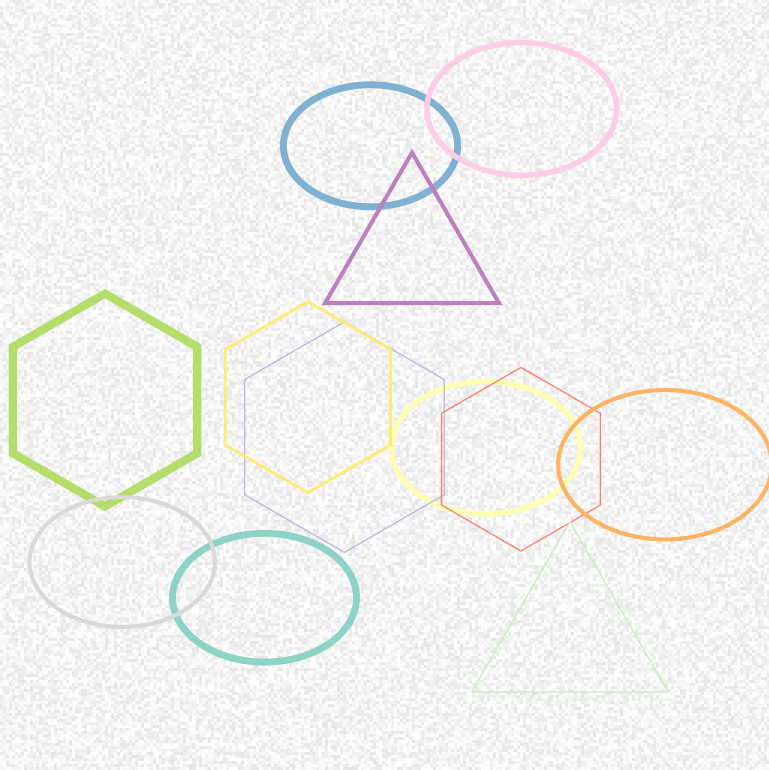[{"shape": "oval", "thickness": 2.5, "radius": 0.6, "center": [0.344, 0.224]}, {"shape": "oval", "thickness": 2, "radius": 0.61, "center": [0.631, 0.418]}, {"shape": "hexagon", "thickness": 0.5, "radius": 0.75, "center": [0.447, 0.432]}, {"shape": "hexagon", "thickness": 0.5, "radius": 0.6, "center": [0.677, 0.404]}, {"shape": "oval", "thickness": 2.5, "radius": 0.57, "center": [0.481, 0.811]}, {"shape": "oval", "thickness": 1.5, "radius": 0.69, "center": [0.864, 0.396]}, {"shape": "hexagon", "thickness": 3, "radius": 0.69, "center": [0.136, 0.48]}, {"shape": "oval", "thickness": 2, "radius": 0.62, "center": [0.678, 0.859]}, {"shape": "oval", "thickness": 1.5, "radius": 0.6, "center": [0.159, 0.27]}, {"shape": "triangle", "thickness": 1.5, "radius": 0.65, "center": [0.535, 0.672]}, {"shape": "triangle", "thickness": 0.5, "radius": 0.74, "center": [0.74, 0.175]}, {"shape": "hexagon", "thickness": 1, "radius": 0.62, "center": [0.4, 0.484]}]